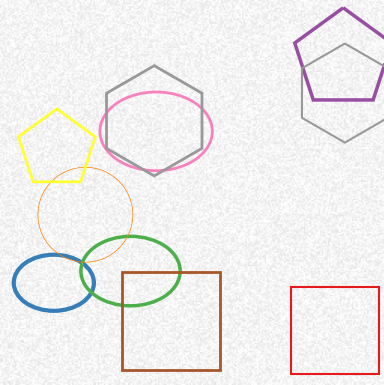[{"shape": "square", "thickness": 1.5, "radius": 0.57, "center": [0.871, 0.142]}, {"shape": "oval", "thickness": 3, "radius": 0.52, "center": [0.14, 0.266]}, {"shape": "oval", "thickness": 2.5, "radius": 0.64, "center": [0.339, 0.296]}, {"shape": "pentagon", "thickness": 2.5, "radius": 0.66, "center": [0.891, 0.847]}, {"shape": "circle", "thickness": 0.5, "radius": 0.62, "center": [0.222, 0.442]}, {"shape": "pentagon", "thickness": 2, "radius": 0.52, "center": [0.148, 0.612]}, {"shape": "square", "thickness": 2, "radius": 0.64, "center": [0.445, 0.165]}, {"shape": "oval", "thickness": 2, "radius": 0.73, "center": [0.406, 0.659]}, {"shape": "hexagon", "thickness": 2, "radius": 0.72, "center": [0.401, 0.686]}, {"shape": "hexagon", "thickness": 1.5, "radius": 0.64, "center": [0.896, 0.758]}]